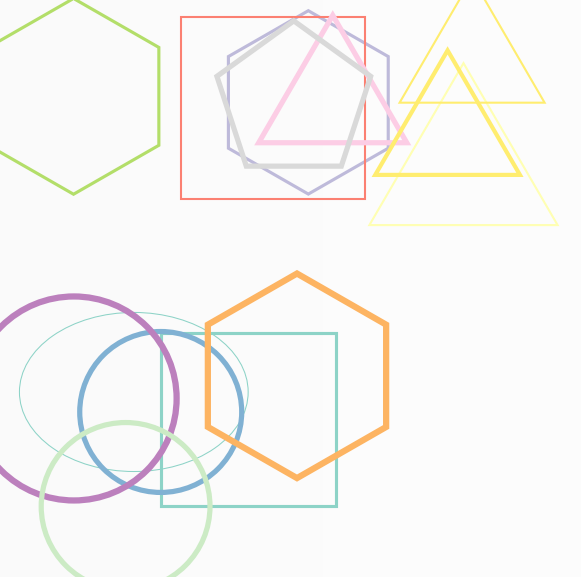[{"shape": "square", "thickness": 1.5, "radius": 0.75, "center": [0.427, 0.272]}, {"shape": "oval", "thickness": 0.5, "radius": 0.98, "center": [0.23, 0.32]}, {"shape": "triangle", "thickness": 1, "radius": 0.93, "center": [0.797, 0.703]}, {"shape": "hexagon", "thickness": 1.5, "radius": 0.79, "center": [0.53, 0.822]}, {"shape": "square", "thickness": 1, "radius": 0.79, "center": [0.47, 0.812]}, {"shape": "circle", "thickness": 2.5, "radius": 0.7, "center": [0.277, 0.286]}, {"shape": "hexagon", "thickness": 3, "radius": 0.89, "center": [0.511, 0.348]}, {"shape": "hexagon", "thickness": 1.5, "radius": 0.85, "center": [0.127, 0.832]}, {"shape": "triangle", "thickness": 2.5, "radius": 0.74, "center": [0.572, 0.826]}, {"shape": "pentagon", "thickness": 2.5, "radius": 0.7, "center": [0.505, 0.824]}, {"shape": "circle", "thickness": 3, "radius": 0.88, "center": [0.127, 0.309]}, {"shape": "circle", "thickness": 2.5, "radius": 0.73, "center": [0.216, 0.122]}, {"shape": "triangle", "thickness": 1, "radius": 0.72, "center": [0.812, 0.893]}, {"shape": "triangle", "thickness": 2, "radius": 0.72, "center": [0.77, 0.768]}]